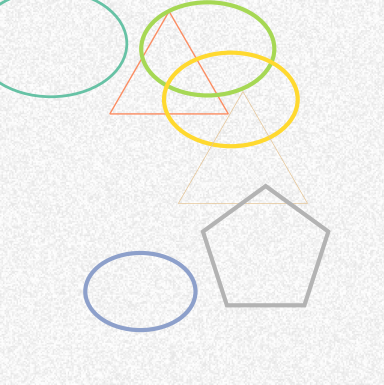[{"shape": "oval", "thickness": 2, "radius": 0.99, "center": [0.132, 0.887]}, {"shape": "triangle", "thickness": 1, "radius": 0.89, "center": [0.439, 0.793]}, {"shape": "oval", "thickness": 3, "radius": 0.72, "center": [0.365, 0.243]}, {"shape": "oval", "thickness": 3, "radius": 0.86, "center": [0.54, 0.873]}, {"shape": "oval", "thickness": 3, "radius": 0.87, "center": [0.6, 0.742]}, {"shape": "triangle", "thickness": 0.5, "radius": 0.97, "center": [0.631, 0.568]}, {"shape": "pentagon", "thickness": 3, "radius": 0.86, "center": [0.69, 0.346]}]